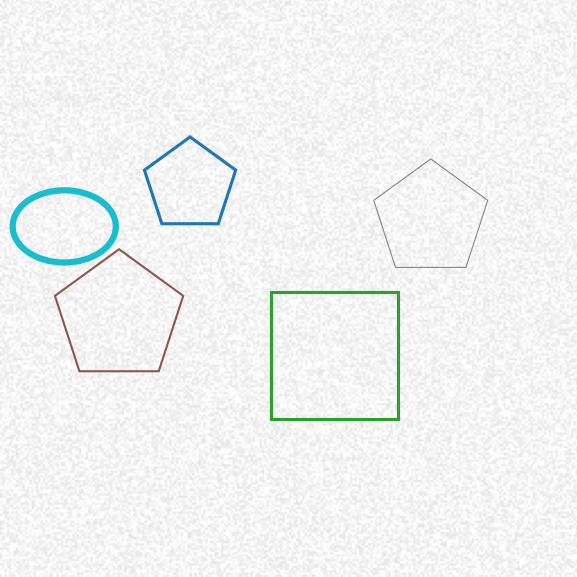[{"shape": "pentagon", "thickness": 1.5, "radius": 0.42, "center": [0.329, 0.679]}, {"shape": "square", "thickness": 1.5, "radius": 0.55, "center": [0.579, 0.383]}, {"shape": "pentagon", "thickness": 1, "radius": 0.58, "center": [0.206, 0.451]}, {"shape": "pentagon", "thickness": 0.5, "radius": 0.52, "center": [0.746, 0.62]}, {"shape": "oval", "thickness": 3, "radius": 0.45, "center": [0.111, 0.607]}]